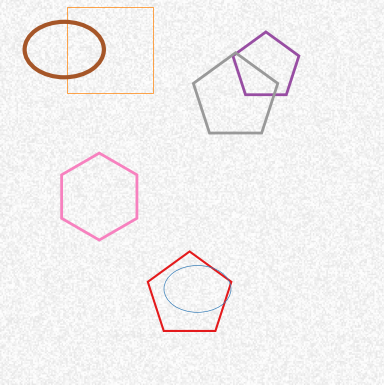[{"shape": "pentagon", "thickness": 1.5, "radius": 0.57, "center": [0.492, 0.233]}, {"shape": "oval", "thickness": 0.5, "radius": 0.43, "center": [0.513, 0.25]}, {"shape": "pentagon", "thickness": 2, "radius": 0.45, "center": [0.691, 0.827]}, {"shape": "square", "thickness": 0.5, "radius": 0.56, "center": [0.286, 0.871]}, {"shape": "oval", "thickness": 3, "radius": 0.51, "center": [0.167, 0.871]}, {"shape": "hexagon", "thickness": 2, "radius": 0.56, "center": [0.258, 0.489]}, {"shape": "pentagon", "thickness": 2, "radius": 0.58, "center": [0.612, 0.748]}]